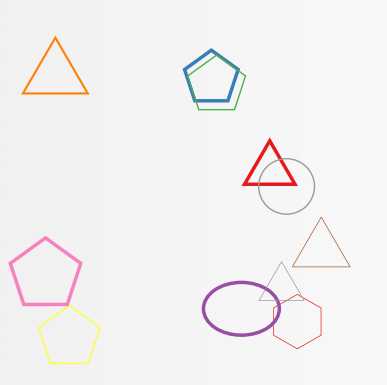[{"shape": "hexagon", "thickness": 0.5, "radius": 0.35, "center": [0.767, 0.165]}, {"shape": "triangle", "thickness": 2.5, "radius": 0.38, "center": [0.696, 0.559]}, {"shape": "pentagon", "thickness": 2.5, "radius": 0.36, "center": [0.545, 0.797]}, {"shape": "pentagon", "thickness": 1, "radius": 0.39, "center": [0.559, 0.779]}, {"shape": "oval", "thickness": 2.5, "radius": 0.49, "center": [0.623, 0.198]}, {"shape": "triangle", "thickness": 1.5, "radius": 0.48, "center": [0.143, 0.806]}, {"shape": "pentagon", "thickness": 1, "radius": 0.42, "center": [0.179, 0.123]}, {"shape": "triangle", "thickness": 0.5, "radius": 0.43, "center": [0.829, 0.35]}, {"shape": "pentagon", "thickness": 2.5, "radius": 0.48, "center": [0.118, 0.286]}, {"shape": "circle", "thickness": 1, "radius": 0.36, "center": [0.74, 0.516]}, {"shape": "triangle", "thickness": 0.5, "radius": 0.34, "center": [0.727, 0.253]}]